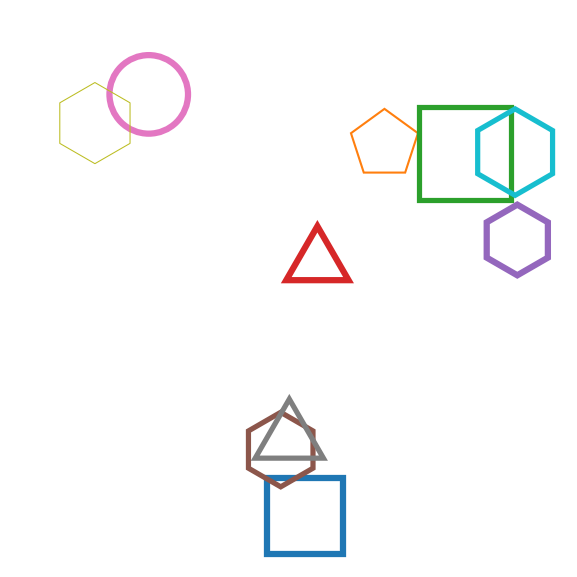[{"shape": "square", "thickness": 3, "radius": 0.33, "center": [0.528, 0.105]}, {"shape": "pentagon", "thickness": 1, "radius": 0.3, "center": [0.666, 0.75]}, {"shape": "square", "thickness": 2.5, "radius": 0.4, "center": [0.805, 0.733]}, {"shape": "triangle", "thickness": 3, "radius": 0.31, "center": [0.55, 0.545]}, {"shape": "hexagon", "thickness": 3, "radius": 0.31, "center": [0.896, 0.584]}, {"shape": "hexagon", "thickness": 2.5, "radius": 0.32, "center": [0.486, 0.221]}, {"shape": "circle", "thickness": 3, "radius": 0.34, "center": [0.258, 0.836]}, {"shape": "triangle", "thickness": 2.5, "radius": 0.34, "center": [0.501, 0.24]}, {"shape": "hexagon", "thickness": 0.5, "radius": 0.35, "center": [0.164, 0.786]}, {"shape": "hexagon", "thickness": 2.5, "radius": 0.37, "center": [0.892, 0.736]}]